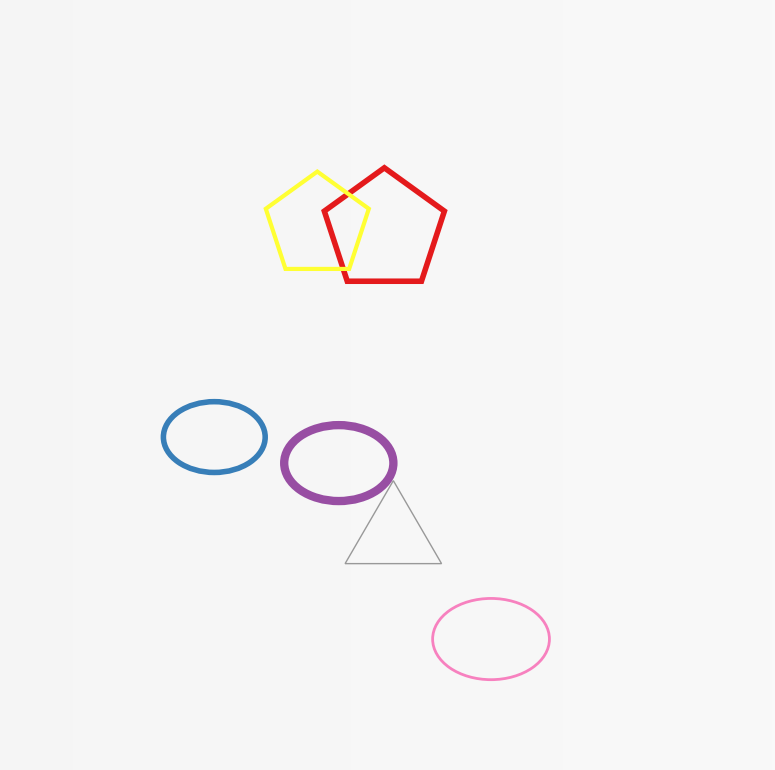[{"shape": "pentagon", "thickness": 2, "radius": 0.41, "center": [0.496, 0.701]}, {"shape": "oval", "thickness": 2, "radius": 0.33, "center": [0.277, 0.432]}, {"shape": "oval", "thickness": 3, "radius": 0.35, "center": [0.437, 0.399]}, {"shape": "pentagon", "thickness": 1.5, "radius": 0.35, "center": [0.409, 0.707]}, {"shape": "oval", "thickness": 1, "radius": 0.38, "center": [0.634, 0.17]}, {"shape": "triangle", "thickness": 0.5, "radius": 0.36, "center": [0.508, 0.304]}]